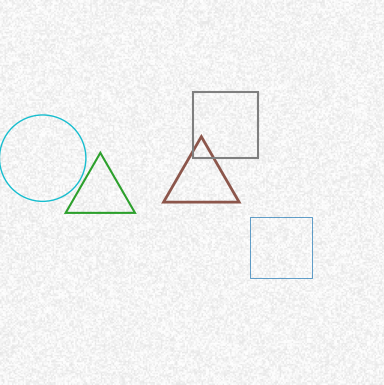[{"shape": "square", "thickness": 0.5, "radius": 0.4, "center": [0.73, 0.357]}, {"shape": "triangle", "thickness": 1.5, "radius": 0.52, "center": [0.261, 0.499]}, {"shape": "triangle", "thickness": 2, "radius": 0.57, "center": [0.523, 0.532]}, {"shape": "square", "thickness": 1.5, "radius": 0.43, "center": [0.586, 0.675]}, {"shape": "circle", "thickness": 1, "radius": 0.56, "center": [0.111, 0.589]}]